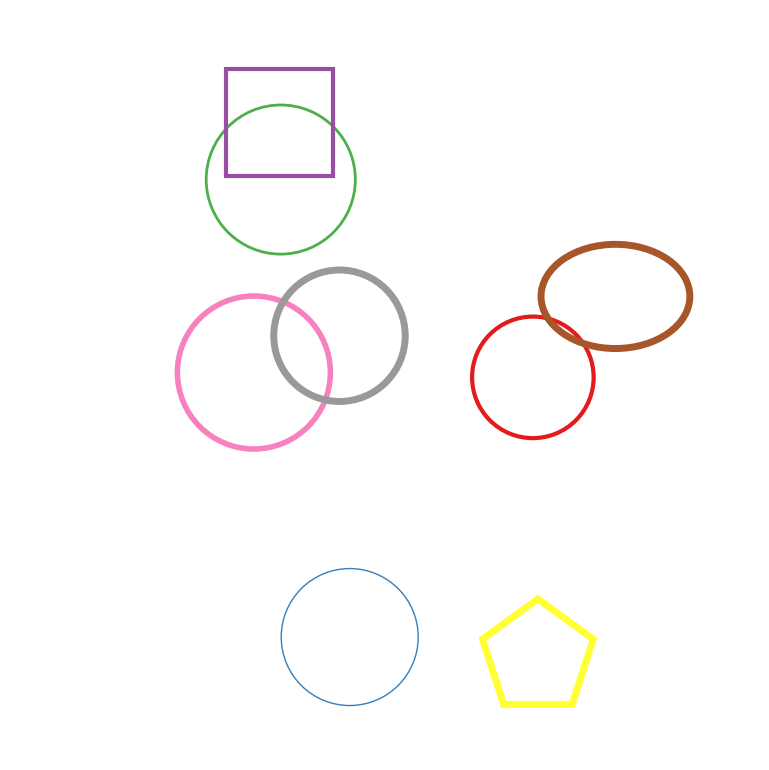[{"shape": "circle", "thickness": 1.5, "radius": 0.39, "center": [0.692, 0.51]}, {"shape": "circle", "thickness": 0.5, "radius": 0.44, "center": [0.454, 0.173]}, {"shape": "circle", "thickness": 1, "radius": 0.48, "center": [0.365, 0.767]}, {"shape": "square", "thickness": 1.5, "radius": 0.35, "center": [0.363, 0.841]}, {"shape": "pentagon", "thickness": 2.5, "radius": 0.38, "center": [0.699, 0.146]}, {"shape": "oval", "thickness": 2.5, "radius": 0.48, "center": [0.799, 0.615]}, {"shape": "circle", "thickness": 2, "radius": 0.5, "center": [0.33, 0.516]}, {"shape": "circle", "thickness": 2.5, "radius": 0.43, "center": [0.441, 0.564]}]